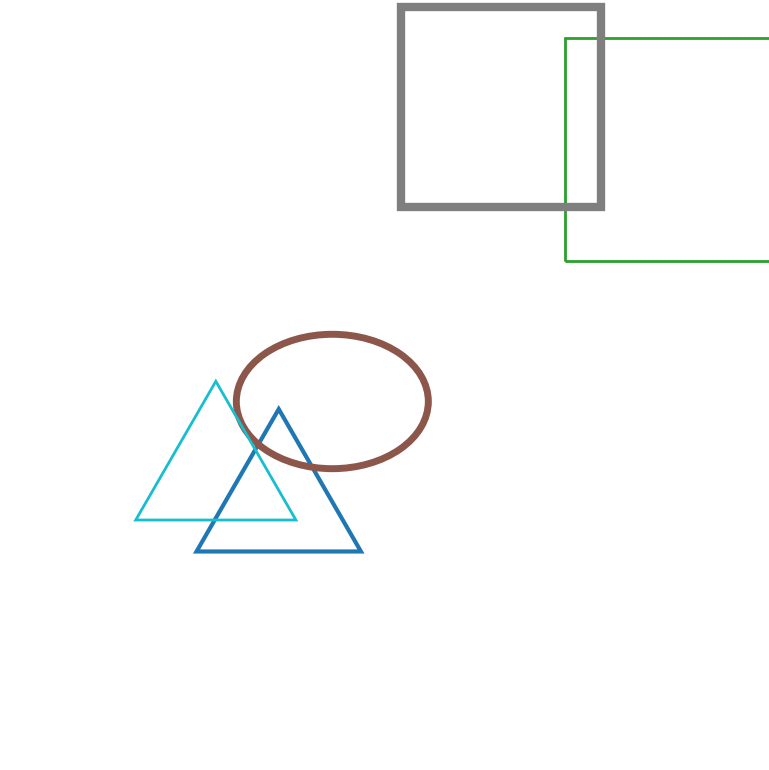[{"shape": "triangle", "thickness": 1.5, "radius": 0.62, "center": [0.362, 0.345]}, {"shape": "square", "thickness": 1, "radius": 0.72, "center": [0.878, 0.806]}, {"shape": "oval", "thickness": 2.5, "radius": 0.62, "center": [0.432, 0.479]}, {"shape": "square", "thickness": 3, "radius": 0.65, "center": [0.65, 0.861]}, {"shape": "triangle", "thickness": 1, "radius": 0.6, "center": [0.28, 0.385]}]